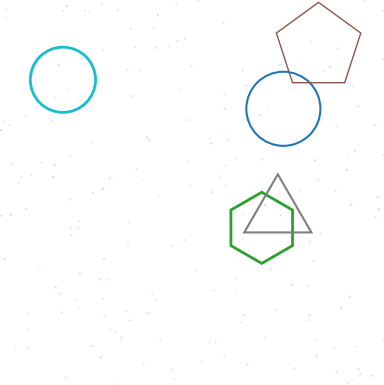[{"shape": "circle", "thickness": 1.5, "radius": 0.48, "center": [0.736, 0.717]}, {"shape": "hexagon", "thickness": 2, "radius": 0.46, "center": [0.68, 0.408]}, {"shape": "pentagon", "thickness": 1, "radius": 0.58, "center": [0.827, 0.878]}, {"shape": "triangle", "thickness": 1.5, "radius": 0.5, "center": [0.722, 0.447]}, {"shape": "circle", "thickness": 2, "radius": 0.42, "center": [0.163, 0.793]}]